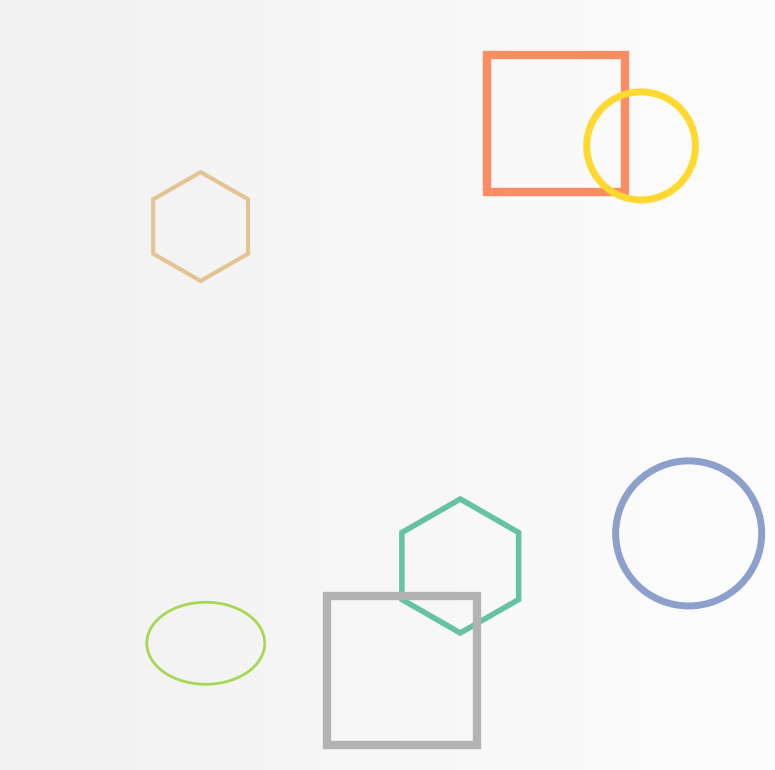[{"shape": "hexagon", "thickness": 2, "radius": 0.43, "center": [0.594, 0.265]}, {"shape": "square", "thickness": 3, "radius": 0.44, "center": [0.717, 0.84]}, {"shape": "circle", "thickness": 2.5, "radius": 0.47, "center": [0.889, 0.307]}, {"shape": "oval", "thickness": 1, "radius": 0.38, "center": [0.266, 0.165]}, {"shape": "circle", "thickness": 2.5, "radius": 0.35, "center": [0.827, 0.811]}, {"shape": "hexagon", "thickness": 1.5, "radius": 0.35, "center": [0.259, 0.706]}, {"shape": "square", "thickness": 3, "radius": 0.48, "center": [0.518, 0.129]}]